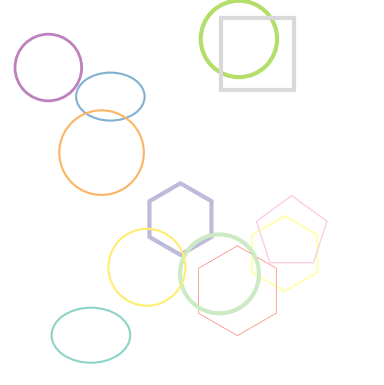[{"shape": "oval", "thickness": 1.5, "radius": 0.51, "center": [0.236, 0.129]}, {"shape": "hexagon", "thickness": 1.5, "radius": 0.49, "center": [0.739, 0.341]}, {"shape": "hexagon", "thickness": 3, "radius": 0.47, "center": [0.469, 0.431]}, {"shape": "hexagon", "thickness": 0.5, "radius": 0.58, "center": [0.617, 0.245]}, {"shape": "oval", "thickness": 1.5, "radius": 0.45, "center": [0.287, 0.749]}, {"shape": "circle", "thickness": 1.5, "radius": 0.55, "center": [0.264, 0.604]}, {"shape": "circle", "thickness": 3, "radius": 0.5, "center": [0.621, 0.899]}, {"shape": "pentagon", "thickness": 1, "radius": 0.48, "center": [0.758, 0.396]}, {"shape": "square", "thickness": 3, "radius": 0.47, "center": [0.669, 0.859]}, {"shape": "circle", "thickness": 2, "radius": 0.43, "center": [0.126, 0.825]}, {"shape": "circle", "thickness": 3, "radius": 0.51, "center": [0.57, 0.289]}, {"shape": "circle", "thickness": 1.5, "radius": 0.5, "center": [0.382, 0.306]}]